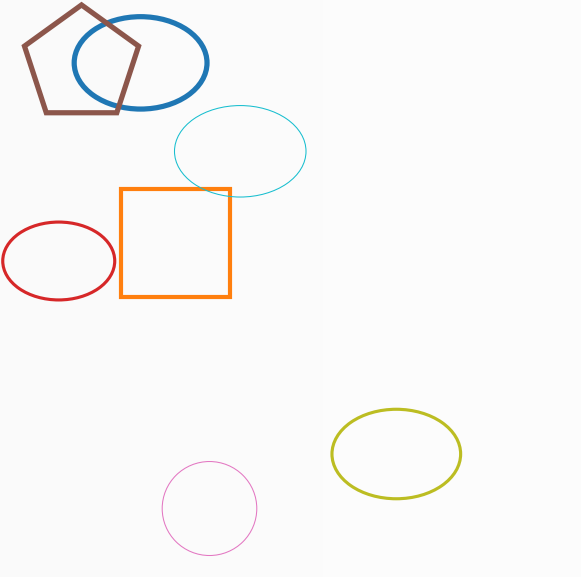[{"shape": "oval", "thickness": 2.5, "radius": 0.57, "center": [0.242, 0.89]}, {"shape": "square", "thickness": 2, "radius": 0.47, "center": [0.302, 0.579]}, {"shape": "oval", "thickness": 1.5, "radius": 0.48, "center": [0.101, 0.547]}, {"shape": "pentagon", "thickness": 2.5, "radius": 0.52, "center": [0.14, 0.887]}, {"shape": "circle", "thickness": 0.5, "radius": 0.41, "center": [0.36, 0.119]}, {"shape": "oval", "thickness": 1.5, "radius": 0.55, "center": [0.682, 0.213]}, {"shape": "oval", "thickness": 0.5, "radius": 0.57, "center": [0.413, 0.737]}]